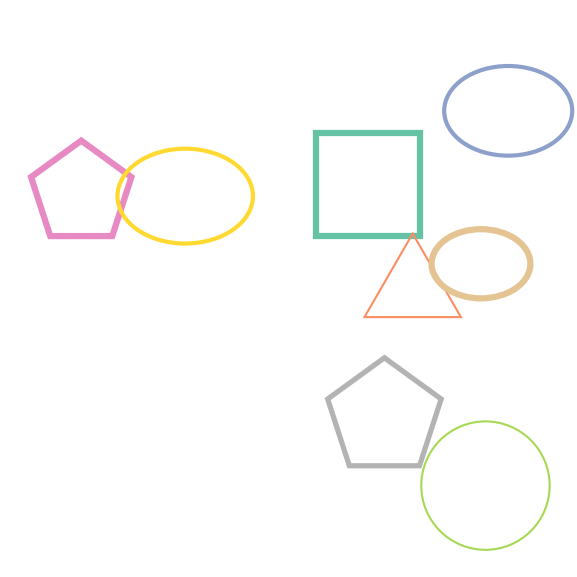[{"shape": "square", "thickness": 3, "radius": 0.45, "center": [0.637, 0.68]}, {"shape": "triangle", "thickness": 1, "radius": 0.48, "center": [0.715, 0.498]}, {"shape": "oval", "thickness": 2, "radius": 0.55, "center": [0.88, 0.807]}, {"shape": "pentagon", "thickness": 3, "radius": 0.46, "center": [0.141, 0.664]}, {"shape": "circle", "thickness": 1, "radius": 0.56, "center": [0.841, 0.158]}, {"shape": "oval", "thickness": 2, "radius": 0.59, "center": [0.321, 0.66]}, {"shape": "oval", "thickness": 3, "radius": 0.43, "center": [0.833, 0.542]}, {"shape": "pentagon", "thickness": 2.5, "radius": 0.52, "center": [0.666, 0.276]}]